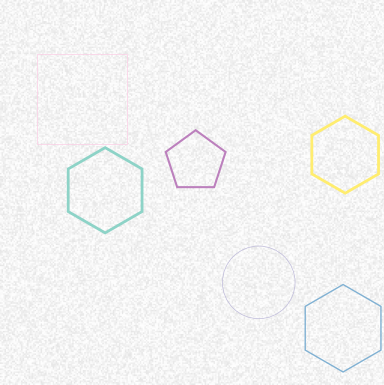[{"shape": "hexagon", "thickness": 2, "radius": 0.55, "center": [0.273, 0.506]}, {"shape": "circle", "thickness": 0.5, "radius": 0.47, "center": [0.672, 0.267]}, {"shape": "hexagon", "thickness": 1, "radius": 0.57, "center": [0.891, 0.147]}, {"shape": "square", "thickness": 0.5, "radius": 0.58, "center": [0.212, 0.743]}, {"shape": "pentagon", "thickness": 1.5, "radius": 0.41, "center": [0.508, 0.58]}, {"shape": "hexagon", "thickness": 2, "radius": 0.5, "center": [0.897, 0.598]}]